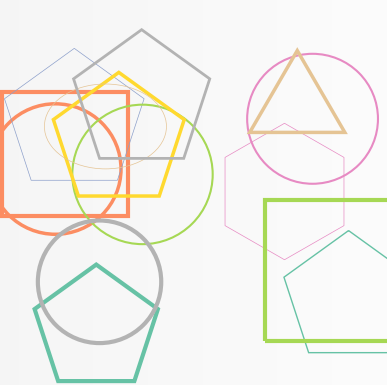[{"shape": "pentagon", "thickness": 3, "radius": 0.84, "center": [0.248, 0.145]}, {"shape": "pentagon", "thickness": 1, "radius": 0.88, "center": [0.9, 0.226]}, {"shape": "square", "thickness": 3, "radius": 0.81, "center": [0.167, 0.6]}, {"shape": "circle", "thickness": 2.5, "radius": 0.85, "center": [0.143, 0.561]}, {"shape": "pentagon", "thickness": 0.5, "radius": 0.95, "center": [0.192, 0.685]}, {"shape": "hexagon", "thickness": 0.5, "radius": 0.89, "center": [0.734, 0.503]}, {"shape": "circle", "thickness": 1.5, "radius": 0.84, "center": [0.807, 0.691]}, {"shape": "circle", "thickness": 1.5, "radius": 0.91, "center": [0.368, 0.547]}, {"shape": "square", "thickness": 3, "radius": 0.92, "center": [0.866, 0.298]}, {"shape": "pentagon", "thickness": 2.5, "radius": 0.89, "center": [0.307, 0.634]}, {"shape": "triangle", "thickness": 2.5, "radius": 0.71, "center": [0.767, 0.727]}, {"shape": "oval", "thickness": 0.5, "radius": 0.79, "center": [0.272, 0.672]}, {"shape": "circle", "thickness": 3, "radius": 0.8, "center": [0.257, 0.268]}, {"shape": "pentagon", "thickness": 2, "radius": 0.92, "center": [0.366, 0.738]}]